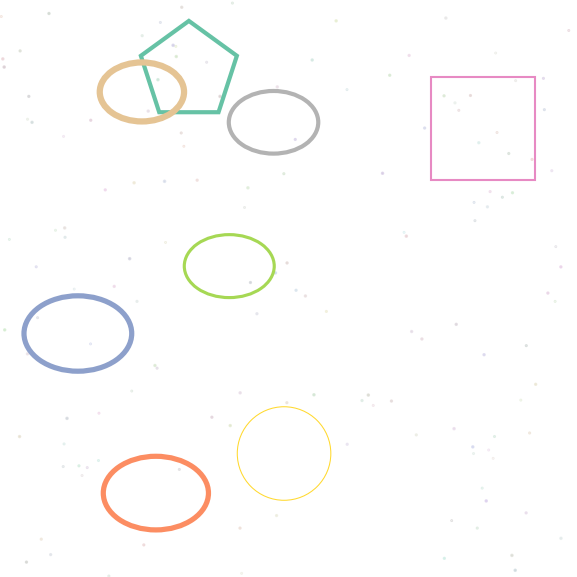[{"shape": "pentagon", "thickness": 2, "radius": 0.44, "center": [0.327, 0.876]}, {"shape": "oval", "thickness": 2.5, "radius": 0.46, "center": [0.27, 0.145]}, {"shape": "oval", "thickness": 2.5, "radius": 0.47, "center": [0.135, 0.422]}, {"shape": "square", "thickness": 1, "radius": 0.45, "center": [0.836, 0.777]}, {"shape": "oval", "thickness": 1.5, "radius": 0.39, "center": [0.397, 0.538]}, {"shape": "circle", "thickness": 0.5, "radius": 0.4, "center": [0.492, 0.214]}, {"shape": "oval", "thickness": 3, "radius": 0.36, "center": [0.246, 0.84]}, {"shape": "oval", "thickness": 2, "radius": 0.39, "center": [0.474, 0.787]}]